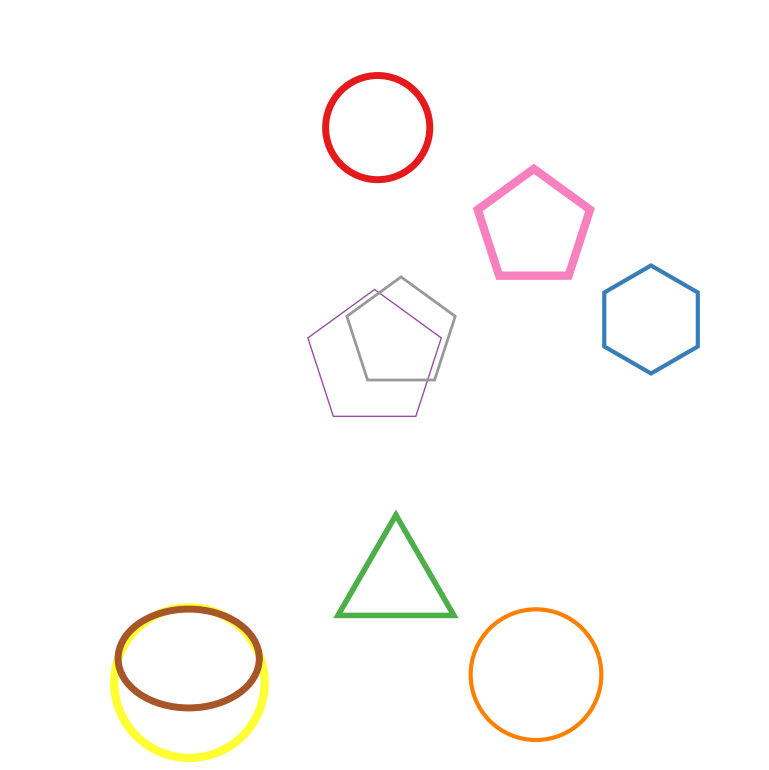[{"shape": "circle", "thickness": 2.5, "radius": 0.34, "center": [0.491, 0.834]}, {"shape": "hexagon", "thickness": 1.5, "radius": 0.35, "center": [0.846, 0.585]}, {"shape": "triangle", "thickness": 2, "radius": 0.43, "center": [0.514, 0.244]}, {"shape": "pentagon", "thickness": 0.5, "radius": 0.46, "center": [0.486, 0.533]}, {"shape": "circle", "thickness": 1.5, "radius": 0.42, "center": [0.696, 0.124]}, {"shape": "circle", "thickness": 3, "radius": 0.49, "center": [0.246, 0.113]}, {"shape": "oval", "thickness": 2.5, "radius": 0.46, "center": [0.245, 0.145]}, {"shape": "pentagon", "thickness": 3, "radius": 0.38, "center": [0.693, 0.704]}, {"shape": "pentagon", "thickness": 1, "radius": 0.37, "center": [0.521, 0.566]}]